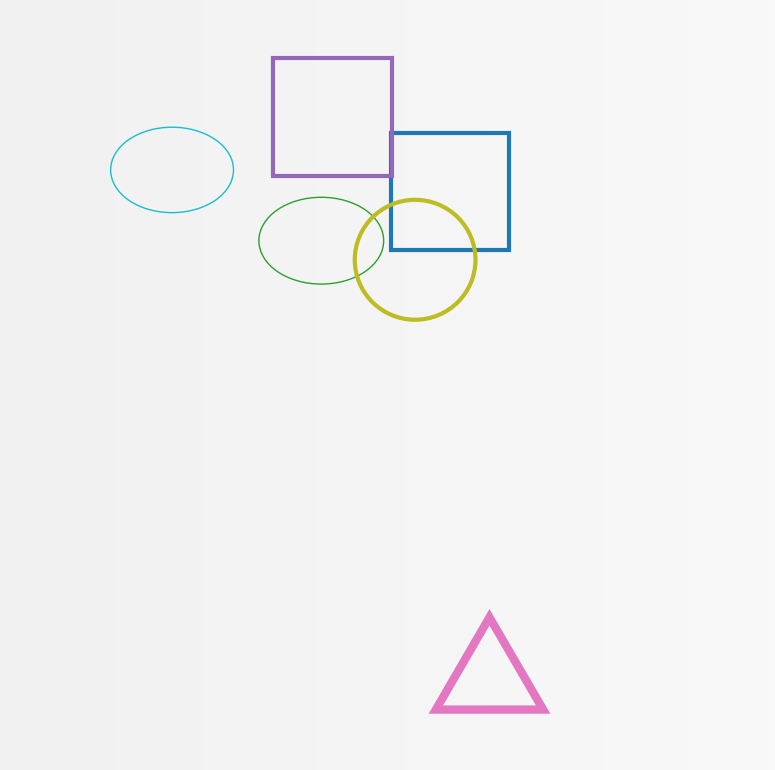[{"shape": "square", "thickness": 1.5, "radius": 0.38, "center": [0.581, 0.751]}, {"shape": "oval", "thickness": 0.5, "radius": 0.4, "center": [0.415, 0.687]}, {"shape": "square", "thickness": 1.5, "radius": 0.38, "center": [0.429, 0.848]}, {"shape": "triangle", "thickness": 3, "radius": 0.4, "center": [0.632, 0.118]}, {"shape": "circle", "thickness": 1.5, "radius": 0.39, "center": [0.536, 0.663]}, {"shape": "oval", "thickness": 0.5, "radius": 0.4, "center": [0.222, 0.779]}]